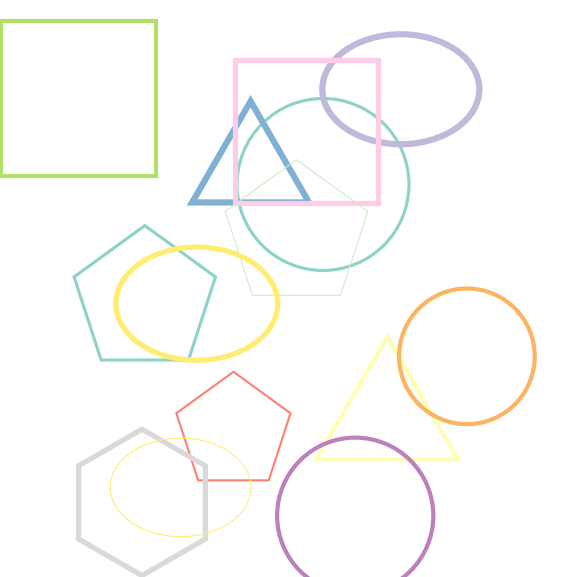[{"shape": "pentagon", "thickness": 1.5, "radius": 0.64, "center": [0.251, 0.48]}, {"shape": "circle", "thickness": 1.5, "radius": 0.74, "center": [0.559, 0.68]}, {"shape": "triangle", "thickness": 2, "radius": 0.71, "center": [0.67, 0.274]}, {"shape": "oval", "thickness": 3, "radius": 0.68, "center": [0.694, 0.845]}, {"shape": "pentagon", "thickness": 1, "radius": 0.52, "center": [0.404, 0.251]}, {"shape": "triangle", "thickness": 3, "radius": 0.58, "center": [0.434, 0.707]}, {"shape": "circle", "thickness": 2, "radius": 0.59, "center": [0.809, 0.382]}, {"shape": "square", "thickness": 2, "radius": 0.67, "center": [0.136, 0.829]}, {"shape": "square", "thickness": 2.5, "radius": 0.62, "center": [0.531, 0.771]}, {"shape": "hexagon", "thickness": 2.5, "radius": 0.63, "center": [0.246, 0.129]}, {"shape": "circle", "thickness": 2, "radius": 0.68, "center": [0.615, 0.106]}, {"shape": "pentagon", "thickness": 0.5, "radius": 0.65, "center": [0.513, 0.593]}, {"shape": "oval", "thickness": 0.5, "radius": 0.61, "center": [0.313, 0.155]}, {"shape": "oval", "thickness": 2.5, "radius": 0.7, "center": [0.341, 0.473]}]